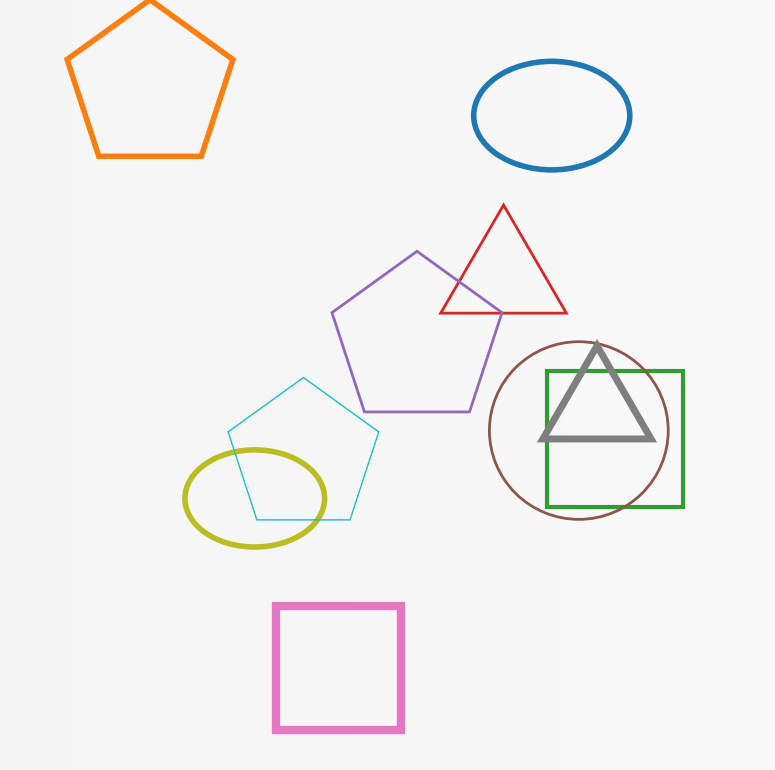[{"shape": "oval", "thickness": 2, "radius": 0.5, "center": [0.712, 0.85]}, {"shape": "pentagon", "thickness": 2, "radius": 0.56, "center": [0.194, 0.888]}, {"shape": "square", "thickness": 1.5, "radius": 0.44, "center": [0.793, 0.43]}, {"shape": "triangle", "thickness": 1, "radius": 0.47, "center": [0.65, 0.64]}, {"shape": "pentagon", "thickness": 1, "radius": 0.58, "center": [0.538, 0.558]}, {"shape": "circle", "thickness": 1, "radius": 0.58, "center": [0.747, 0.441]}, {"shape": "square", "thickness": 3, "radius": 0.4, "center": [0.437, 0.132]}, {"shape": "triangle", "thickness": 2.5, "radius": 0.4, "center": [0.77, 0.47]}, {"shape": "oval", "thickness": 2, "radius": 0.45, "center": [0.329, 0.353]}, {"shape": "pentagon", "thickness": 0.5, "radius": 0.51, "center": [0.392, 0.408]}]